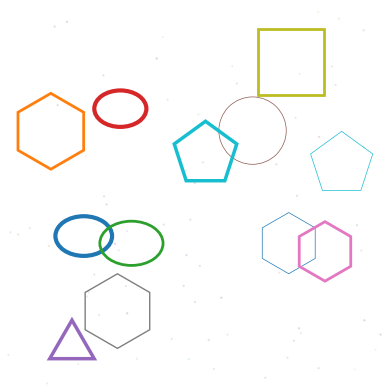[{"shape": "hexagon", "thickness": 0.5, "radius": 0.4, "center": [0.75, 0.368]}, {"shape": "oval", "thickness": 3, "radius": 0.37, "center": [0.218, 0.387]}, {"shape": "hexagon", "thickness": 2, "radius": 0.49, "center": [0.132, 0.659]}, {"shape": "oval", "thickness": 2, "radius": 0.41, "center": [0.341, 0.368]}, {"shape": "oval", "thickness": 3, "radius": 0.34, "center": [0.313, 0.718]}, {"shape": "triangle", "thickness": 2.5, "radius": 0.33, "center": [0.187, 0.102]}, {"shape": "circle", "thickness": 0.5, "radius": 0.44, "center": [0.656, 0.661]}, {"shape": "hexagon", "thickness": 2, "radius": 0.39, "center": [0.844, 0.347]}, {"shape": "hexagon", "thickness": 1, "radius": 0.48, "center": [0.305, 0.192]}, {"shape": "square", "thickness": 2, "radius": 0.43, "center": [0.756, 0.84]}, {"shape": "pentagon", "thickness": 0.5, "radius": 0.42, "center": [0.887, 0.574]}, {"shape": "pentagon", "thickness": 2.5, "radius": 0.43, "center": [0.534, 0.6]}]